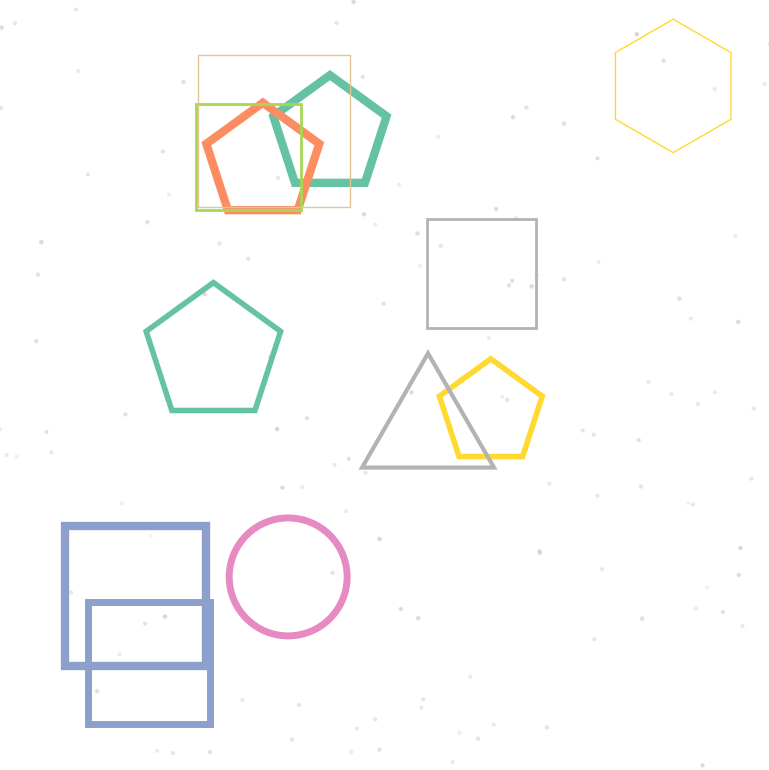[{"shape": "pentagon", "thickness": 3, "radius": 0.39, "center": [0.428, 0.825]}, {"shape": "pentagon", "thickness": 2, "radius": 0.46, "center": [0.277, 0.541]}, {"shape": "pentagon", "thickness": 3, "radius": 0.39, "center": [0.341, 0.789]}, {"shape": "square", "thickness": 2.5, "radius": 0.4, "center": [0.193, 0.139]}, {"shape": "square", "thickness": 3, "radius": 0.46, "center": [0.176, 0.226]}, {"shape": "circle", "thickness": 2.5, "radius": 0.38, "center": [0.374, 0.251]}, {"shape": "square", "thickness": 1, "radius": 0.34, "center": [0.323, 0.796]}, {"shape": "pentagon", "thickness": 2, "radius": 0.35, "center": [0.637, 0.464]}, {"shape": "hexagon", "thickness": 0.5, "radius": 0.43, "center": [0.874, 0.888]}, {"shape": "square", "thickness": 0.5, "radius": 0.49, "center": [0.356, 0.83]}, {"shape": "triangle", "thickness": 1.5, "radius": 0.49, "center": [0.556, 0.442]}, {"shape": "square", "thickness": 1, "radius": 0.35, "center": [0.625, 0.645]}]